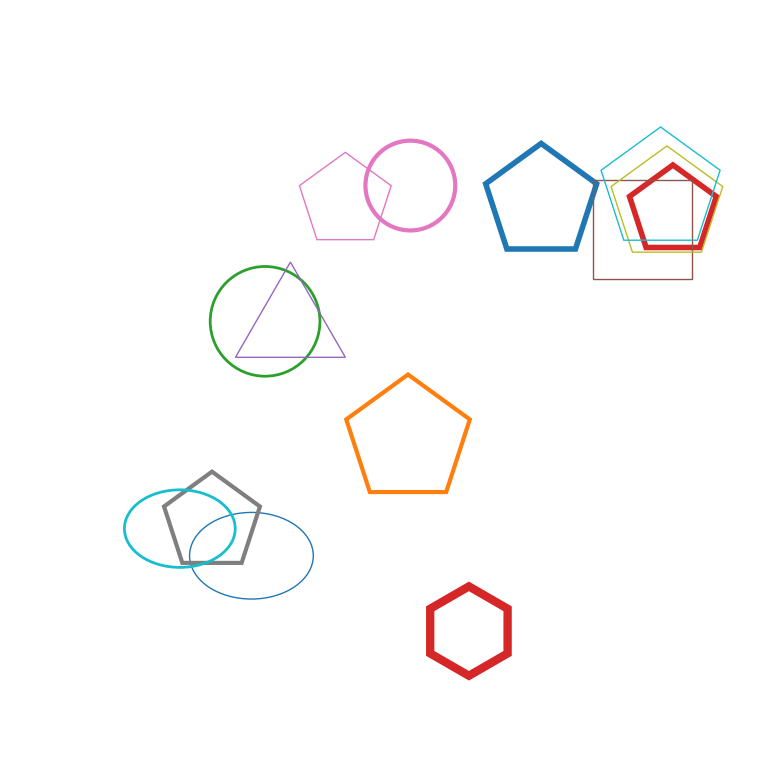[{"shape": "pentagon", "thickness": 2, "radius": 0.38, "center": [0.703, 0.738]}, {"shape": "oval", "thickness": 0.5, "radius": 0.4, "center": [0.327, 0.278]}, {"shape": "pentagon", "thickness": 1.5, "radius": 0.42, "center": [0.53, 0.429]}, {"shape": "circle", "thickness": 1, "radius": 0.36, "center": [0.344, 0.583]}, {"shape": "pentagon", "thickness": 2, "radius": 0.3, "center": [0.874, 0.726]}, {"shape": "hexagon", "thickness": 3, "radius": 0.29, "center": [0.609, 0.18]}, {"shape": "triangle", "thickness": 0.5, "radius": 0.41, "center": [0.377, 0.577]}, {"shape": "square", "thickness": 0.5, "radius": 0.32, "center": [0.834, 0.702]}, {"shape": "pentagon", "thickness": 0.5, "radius": 0.31, "center": [0.448, 0.739]}, {"shape": "circle", "thickness": 1.5, "radius": 0.29, "center": [0.533, 0.759]}, {"shape": "pentagon", "thickness": 1.5, "radius": 0.33, "center": [0.275, 0.322]}, {"shape": "pentagon", "thickness": 0.5, "radius": 0.38, "center": [0.866, 0.734]}, {"shape": "pentagon", "thickness": 0.5, "radius": 0.41, "center": [0.858, 0.754]}, {"shape": "oval", "thickness": 1, "radius": 0.36, "center": [0.234, 0.313]}]